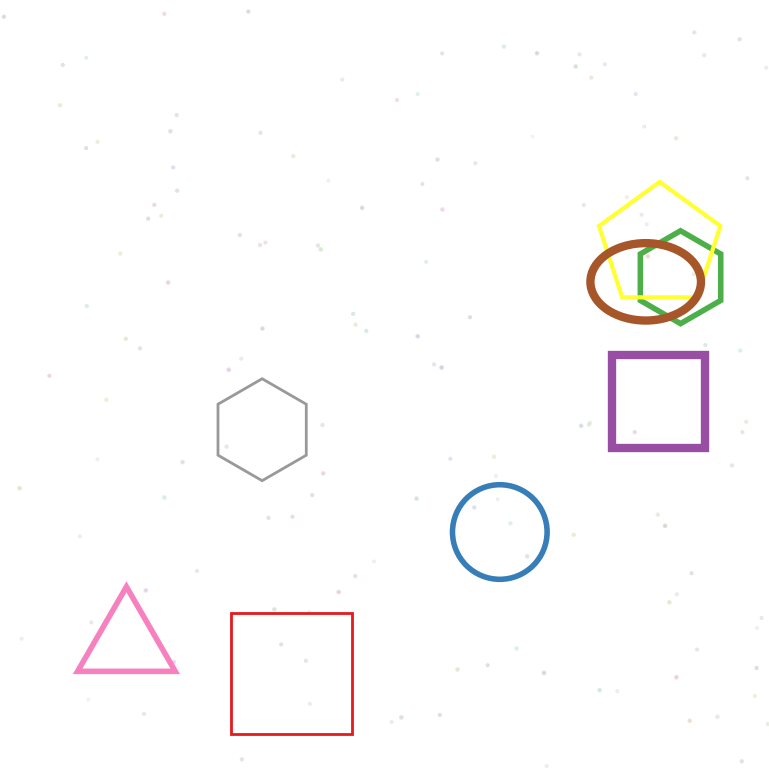[{"shape": "square", "thickness": 1, "radius": 0.39, "center": [0.378, 0.126]}, {"shape": "circle", "thickness": 2, "radius": 0.31, "center": [0.649, 0.309]}, {"shape": "hexagon", "thickness": 2, "radius": 0.3, "center": [0.884, 0.64]}, {"shape": "square", "thickness": 3, "radius": 0.3, "center": [0.855, 0.479]}, {"shape": "pentagon", "thickness": 1.5, "radius": 0.41, "center": [0.857, 0.681]}, {"shape": "oval", "thickness": 3, "radius": 0.36, "center": [0.839, 0.634]}, {"shape": "triangle", "thickness": 2, "radius": 0.37, "center": [0.164, 0.165]}, {"shape": "hexagon", "thickness": 1, "radius": 0.33, "center": [0.34, 0.442]}]